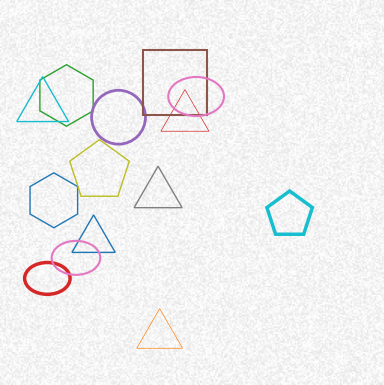[{"shape": "triangle", "thickness": 1, "radius": 0.32, "center": [0.243, 0.377]}, {"shape": "hexagon", "thickness": 1, "radius": 0.36, "center": [0.14, 0.48]}, {"shape": "triangle", "thickness": 0.5, "radius": 0.34, "center": [0.415, 0.13]}, {"shape": "hexagon", "thickness": 1, "radius": 0.4, "center": [0.173, 0.752]}, {"shape": "oval", "thickness": 2.5, "radius": 0.3, "center": [0.123, 0.277]}, {"shape": "triangle", "thickness": 0.5, "radius": 0.36, "center": [0.48, 0.695]}, {"shape": "circle", "thickness": 2, "radius": 0.35, "center": [0.308, 0.696]}, {"shape": "square", "thickness": 1.5, "radius": 0.42, "center": [0.455, 0.786]}, {"shape": "oval", "thickness": 1.5, "radius": 0.36, "center": [0.509, 0.749]}, {"shape": "oval", "thickness": 1.5, "radius": 0.32, "center": [0.197, 0.33]}, {"shape": "triangle", "thickness": 1, "radius": 0.36, "center": [0.411, 0.497]}, {"shape": "pentagon", "thickness": 1, "radius": 0.41, "center": [0.258, 0.556]}, {"shape": "pentagon", "thickness": 2.5, "radius": 0.31, "center": [0.752, 0.442]}, {"shape": "triangle", "thickness": 1, "radius": 0.39, "center": [0.111, 0.723]}]